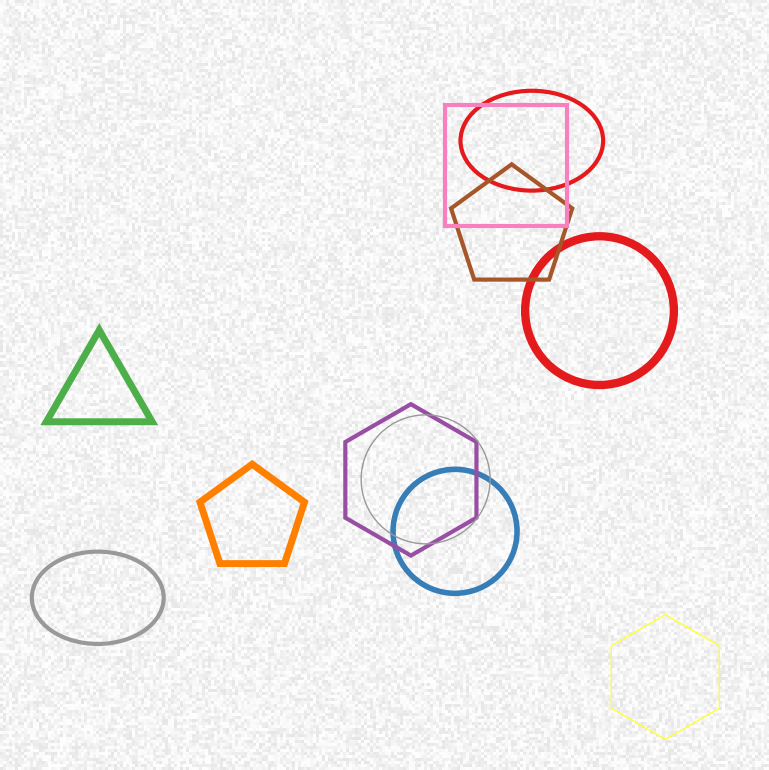[{"shape": "oval", "thickness": 1.5, "radius": 0.46, "center": [0.691, 0.817]}, {"shape": "circle", "thickness": 3, "radius": 0.48, "center": [0.779, 0.597]}, {"shape": "circle", "thickness": 2, "radius": 0.4, "center": [0.591, 0.31]}, {"shape": "triangle", "thickness": 2.5, "radius": 0.4, "center": [0.129, 0.492]}, {"shape": "hexagon", "thickness": 1.5, "radius": 0.49, "center": [0.534, 0.377]}, {"shape": "pentagon", "thickness": 2.5, "radius": 0.36, "center": [0.328, 0.326]}, {"shape": "hexagon", "thickness": 0.5, "radius": 0.41, "center": [0.864, 0.121]}, {"shape": "pentagon", "thickness": 1.5, "radius": 0.41, "center": [0.664, 0.704]}, {"shape": "square", "thickness": 1.5, "radius": 0.4, "center": [0.657, 0.785]}, {"shape": "oval", "thickness": 1.5, "radius": 0.43, "center": [0.127, 0.224]}, {"shape": "circle", "thickness": 0.5, "radius": 0.42, "center": [0.553, 0.377]}]